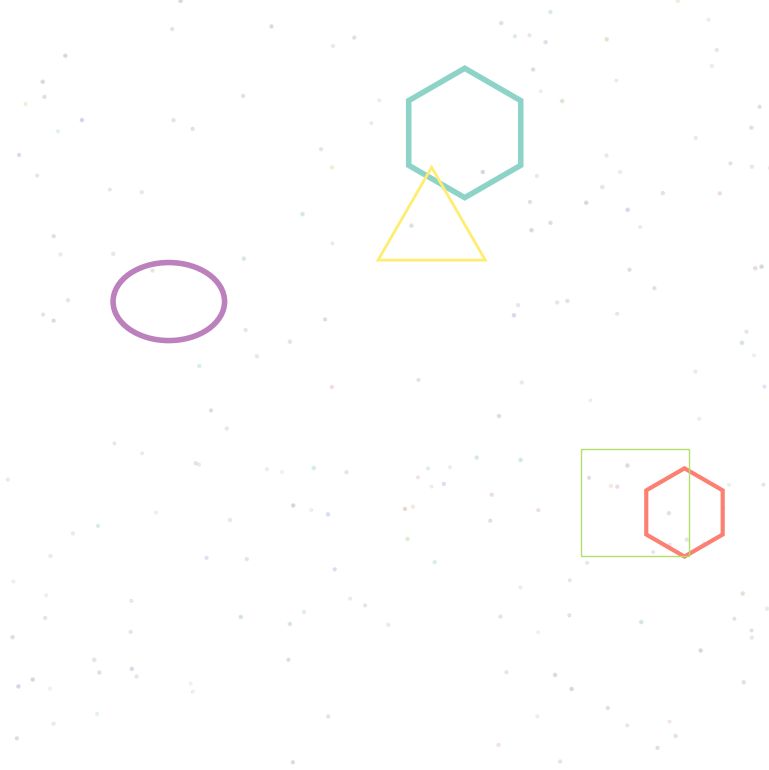[{"shape": "hexagon", "thickness": 2, "radius": 0.42, "center": [0.604, 0.827]}, {"shape": "hexagon", "thickness": 1.5, "radius": 0.29, "center": [0.889, 0.335]}, {"shape": "square", "thickness": 0.5, "radius": 0.35, "center": [0.825, 0.347]}, {"shape": "oval", "thickness": 2, "radius": 0.36, "center": [0.219, 0.608]}, {"shape": "triangle", "thickness": 1, "radius": 0.4, "center": [0.561, 0.702]}]